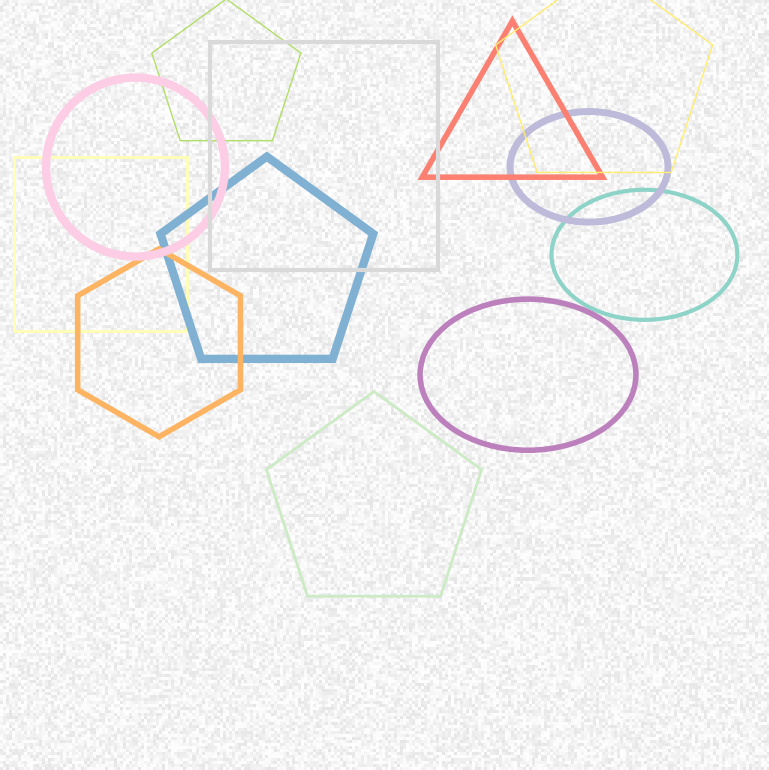[{"shape": "oval", "thickness": 1.5, "radius": 0.6, "center": [0.837, 0.669]}, {"shape": "square", "thickness": 1, "radius": 0.56, "center": [0.13, 0.683]}, {"shape": "oval", "thickness": 2.5, "radius": 0.51, "center": [0.765, 0.783]}, {"shape": "triangle", "thickness": 2, "radius": 0.68, "center": [0.665, 0.838]}, {"shape": "pentagon", "thickness": 3, "radius": 0.73, "center": [0.347, 0.651]}, {"shape": "hexagon", "thickness": 2, "radius": 0.61, "center": [0.207, 0.555]}, {"shape": "pentagon", "thickness": 0.5, "radius": 0.51, "center": [0.294, 0.9]}, {"shape": "circle", "thickness": 3, "radius": 0.58, "center": [0.176, 0.783]}, {"shape": "square", "thickness": 1.5, "radius": 0.74, "center": [0.421, 0.797]}, {"shape": "oval", "thickness": 2, "radius": 0.7, "center": [0.686, 0.513]}, {"shape": "pentagon", "thickness": 1, "radius": 0.73, "center": [0.486, 0.345]}, {"shape": "pentagon", "thickness": 0.5, "radius": 0.74, "center": [0.785, 0.896]}]